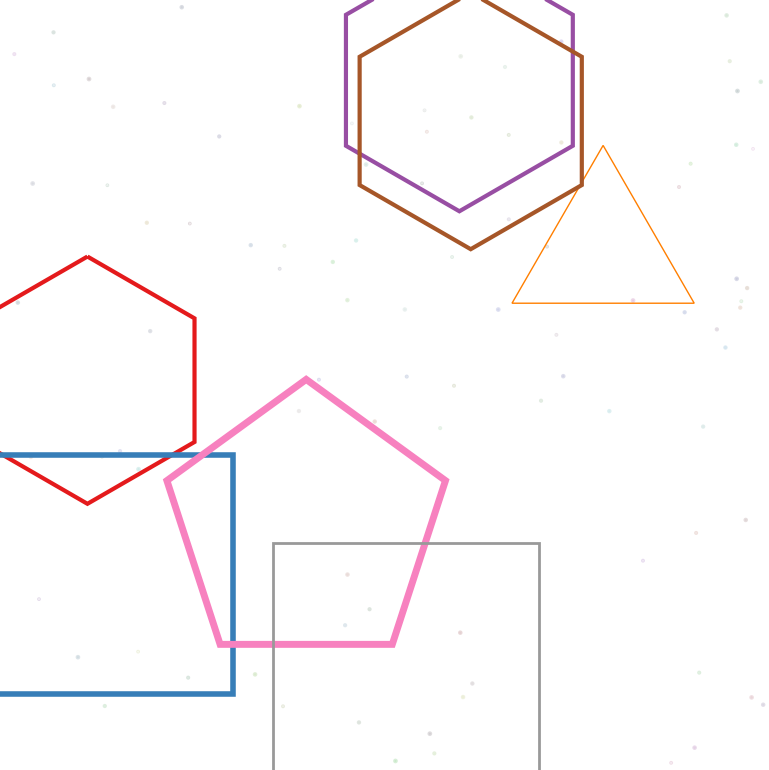[{"shape": "hexagon", "thickness": 1.5, "radius": 0.8, "center": [0.114, 0.506]}, {"shape": "square", "thickness": 2, "radius": 0.78, "center": [0.147, 0.254]}, {"shape": "hexagon", "thickness": 1.5, "radius": 0.85, "center": [0.597, 0.896]}, {"shape": "triangle", "thickness": 0.5, "radius": 0.68, "center": [0.783, 0.675]}, {"shape": "hexagon", "thickness": 1.5, "radius": 0.83, "center": [0.611, 0.843]}, {"shape": "pentagon", "thickness": 2.5, "radius": 0.95, "center": [0.398, 0.317]}, {"shape": "square", "thickness": 1, "radius": 0.86, "center": [0.528, 0.123]}]